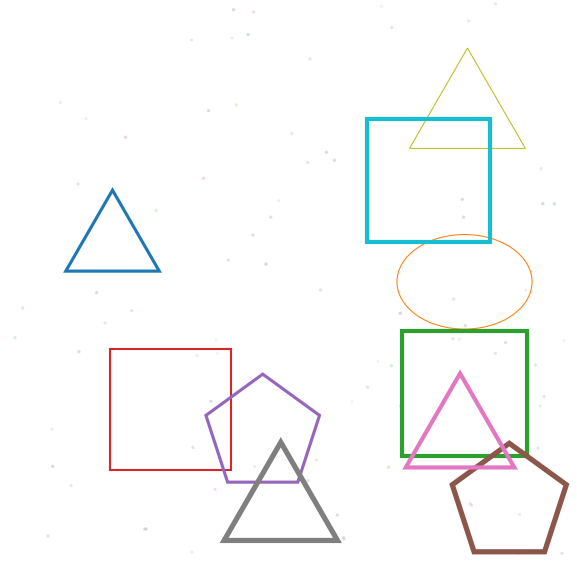[{"shape": "triangle", "thickness": 1.5, "radius": 0.47, "center": [0.195, 0.576]}, {"shape": "oval", "thickness": 0.5, "radius": 0.58, "center": [0.804, 0.511]}, {"shape": "square", "thickness": 2, "radius": 0.54, "center": [0.805, 0.318]}, {"shape": "square", "thickness": 1, "radius": 0.52, "center": [0.296, 0.291]}, {"shape": "pentagon", "thickness": 1.5, "radius": 0.52, "center": [0.455, 0.248]}, {"shape": "pentagon", "thickness": 2.5, "radius": 0.52, "center": [0.882, 0.128]}, {"shape": "triangle", "thickness": 2, "radius": 0.54, "center": [0.797, 0.244]}, {"shape": "triangle", "thickness": 2.5, "radius": 0.57, "center": [0.486, 0.12]}, {"shape": "triangle", "thickness": 0.5, "radius": 0.58, "center": [0.809, 0.8]}, {"shape": "square", "thickness": 2, "radius": 0.53, "center": [0.742, 0.687]}]